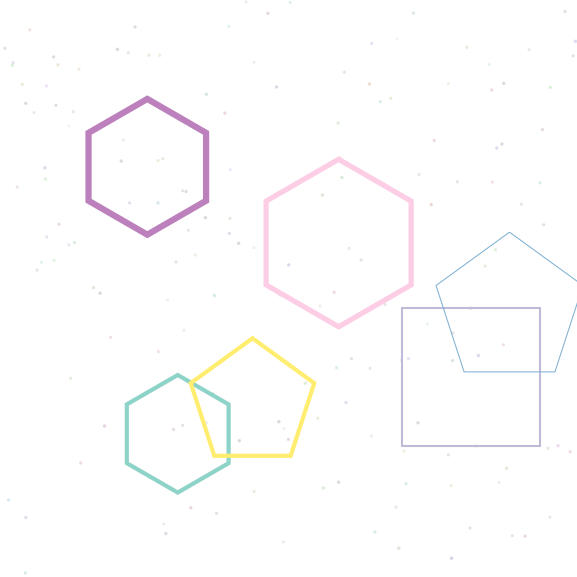[{"shape": "hexagon", "thickness": 2, "radius": 0.51, "center": [0.308, 0.248]}, {"shape": "square", "thickness": 1, "radius": 0.6, "center": [0.816, 0.346]}, {"shape": "pentagon", "thickness": 0.5, "radius": 0.67, "center": [0.882, 0.463]}, {"shape": "hexagon", "thickness": 2.5, "radius": 0.73, "center": [0.586, 0.578]}, {"shape": "hexagon", "thickness": 3, "radius": 0.59, "center": [0.255, 0.71]}, {"shape": "pentagon", "thickness": 2, "radius": 0.56, "center": [0.437, 0.301]}]